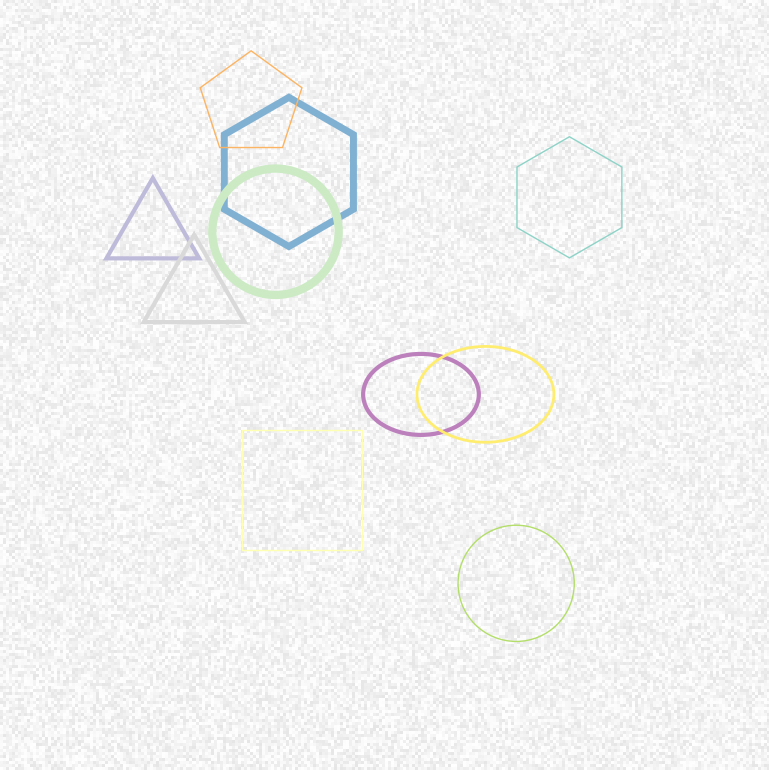[{"shape": "hexagon", "thickness": 0.5, "radius": 0.39, "center": [0.739, 0.744]}, {"shape": "square", "thickness": 0.5, "radius": 0.39, "center": [0.393, 0.363]}, {"shape": "triangle", "thickness": 1.5, "radius": 0.35, "center": [0.198, 0.699]}, {"shape": "hexagon", "thickness": 2.5, "radius": 0.48, "center": [0.375, 0.777]}, {"shape": "pentagon", "thickness": 0.5, "radius": 0.35, "center": [0.326, 0.865]}, {"shape": "circle", "thickness": 0.5, "radius": 0.38, "center": [0.67, 0.242]}, {"shape": "triangle", "thickness": 1.5, "radius": 0.38, "center": [0.252, 0.62]}, {"shape": "oval", "thickness": 1.5, "radius": 0.38, "center": [0.547, 0.488]}, {"shape": "circle", "thickness": 3, "radius": 0.41, "center": [0.358, 0.699]}, {"shape": "oval", "thickness": 1, "radius": 0.44, "center": [0.63, 0.488]}]